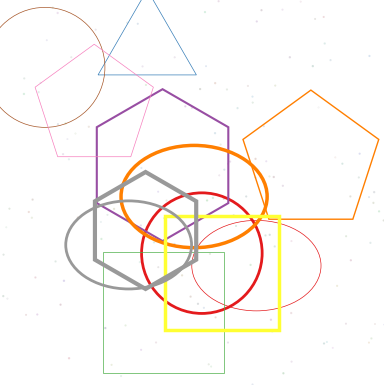[{"shape": "oval", "thickness": 0.5, "radius": 0.84, "center": [0.666, 0.31]}, {"shape": "circle", "thickness": 2, "radius": 0.78, "center": [0.524, 0.342]}, {"shape": "triangle", "thickness": 0.5, "radius": 0.74, "center": [0.382, 0.879]}, {"shape": "square", "thickness": 0.5, "radius": 0.79, "center": [0.423, 0.189]}, {"shape": "hexagon", "thickness": 1.5, "radius": 0.99, "center": [0.422, 0.571]}, {"shape": "pentagon", "thickness": 1, "radius": 0.93, "center": [0.807, 0.581]}, {"shape": "oval", "thickness": 2.5, "radius": 0.95, "center": [0.504, 0.489]}, {"shape": "square", "thickness": 2.5, "radius": 0.74, "center": [0.577, 0.291]}, {"shape": "circle", "thickness": 0.5, "radius": 0.78, "center": [0.117, 0.825]}, {"shape": "pentagon", "thickness": 0.5, "radius": 0.81, "center": [0.245, 0.724]}, {"shape": "oval", "thickness": 2, "radius": 0.82, "center": [0.334, 0.364]}, {"shape": "hexagon", "thickness": 3, "radius": 0.76, "center": [0.378, 0.401]}]